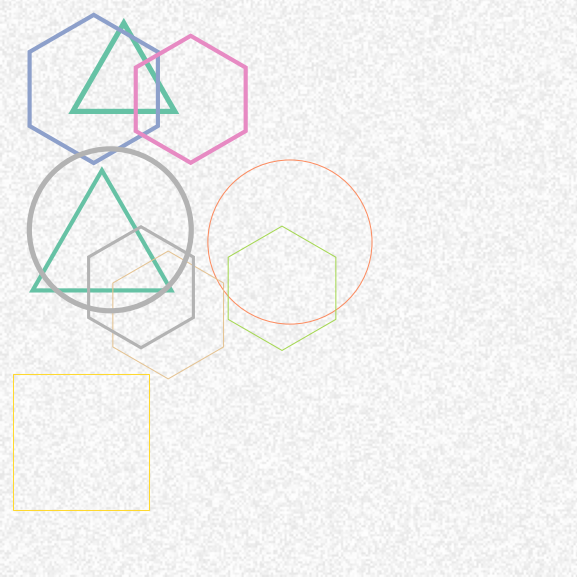[{"shape": "triangle", "thickness": 2, "radius": 0.69, "center": [0.176, 0.566]}, {"shape": "triangle", "thickness": 2.5, "radius": 0.51, "center": [0.214, 0.857]}, {"shape": "circle", "thickness": 0.5, "radius": 0.71, "center": [0.502, 0.58]}, {"shape": "hexagon", "thickness": 2, "radius": 0.64, "center": [0.162, 0.845]}, {"shape": "hexagon", "thickness": 2, "radius": 0.55, "center": [0.33, 0.827]}, {"shape": "hexagon", "thickness": 0.5, "radius": 0.54, "center": [0.488, 0.5]}, {"shape": "square", "thickness": 0.5, "radius": 0.59, "center": [0.14, 0.234]}, {"shape": "hexagon", "thickness": 0.5, "radius": 0.55, "center": [0.291, 0.454]}, {"shape": "circle", "thickness": 2.5, "radius": 0.7, "center": [0.191, 0.601]}, {"shape": "hexagon", "thickness": 1.5, "radius": 0.52, "center": [0.244, 0.502]}]